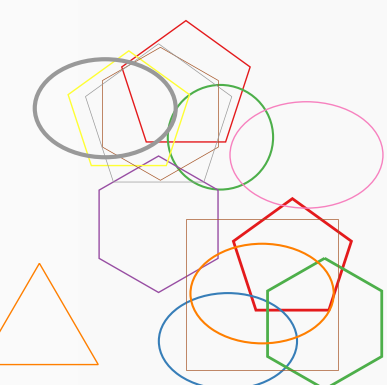[{"shape": "pentagon", "thickness": 1, "radius": 0.87, "center": [0.48, 0.772]}, {"shape": "pentagon", "thickness": 2, "radius": 0.8, "center": [0.755, 0.324]}, {"shape": "oval", "thickness": 1.5, "radius": 0.89, "center": [0.588, 0.114]}, {"shape": "circle", "thickness": 1.5, "radius": 0.68, "center": [0.569, 0.644]}, {"shape": "hexagon", "thickness": 2, "radius": 0.85, "center": [0.838, 0.159]}, {"shape": "hexagon", "thickness": 1, "radius": 0.89, "center": [0.409, 0.418]}, {"shape": "triangle", "thickness": 1, "radius": 0.88, "center": [0.102, 0.141]}, {"shape": "oval", "thickness": 1.5, "radius": 0.92, "center": [0.676, 0.238]}, {"shape": "pentagon", "thickness": 1, "radius": 0.82, "center": [0.332, 0.703]}, {"shape": "hexagon", "thickness": 0.5, "radius": 0.86, "center": [0.414, 0.704]}, {"shape": "square", "thickness": 0.5, "radius": 0.98, "center": [0.677, 0.235]}, {"shape": "oval", "thickness": 1, "radius": 0.99, "center": [0.791, 0.598]}, {"shape": "oval", "thickness": 3, "radius": 0.91, "center": [0.272, 0.719]}, {"shape": "pentagon", "thickness": 0.5, "radius": 0.99, "center": [0.409, 0.688]}]